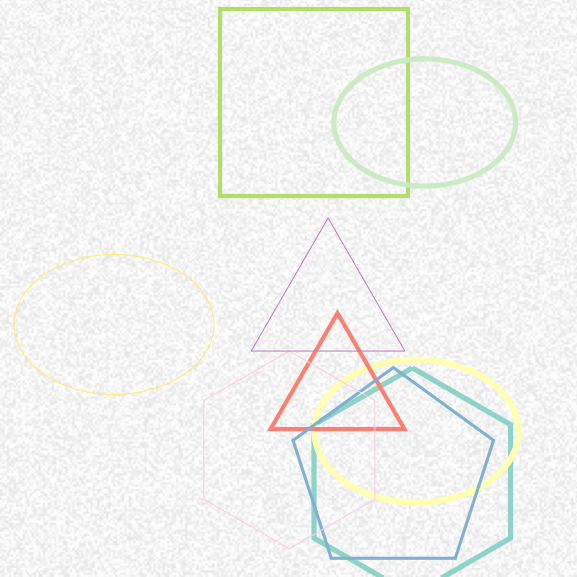[{"shape": "hexagon", "thickness": 2.5, "radius": 0.98, "center": [0.714, 0.166]}, {"shape": "oval", "thickness": 3, "radius": 0.88, "center": [0.721, 0.253]}, {"shape": "triangle", "thickness": 2, "radius": 0.67, "center": [0.584, 0.323]}, {"shape": "pentagon", "thickness": 1.5, "radius": 0.91, "center": [0.681, 0.18]}, {"shape": "square", "thickness": 2, "radius": 0.81, "center": [0.544, 0.821]}, {"shape": "hexagon", "thickness": 0.5, "radius": 0.85, "center": [0.501, 0.22]}, {"shape": "triangle", "thickness": 0.5, "radius": 0.77, "center": [0.568, 0.468]}, {"shape": "oval", "thickness": 2.5, "radius": 0.79, "center": [0.735, 0.787]}, {"shape": "oval", "thickness": 0.5, "radius": 0.87, "center": [0.197, 0.437]}]